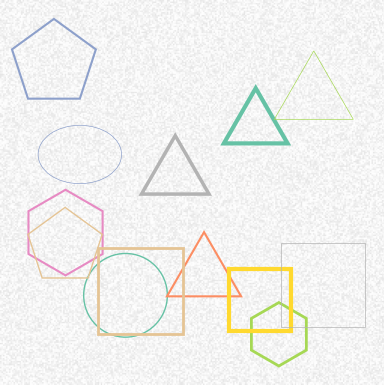[{"shape": "triangle", "thickness": 3, "radius": 0.48, "center": [0.664, 0.675]}, {"shape": "circle", "thickness": 1, "radius": 0.54, "center": [0.326, 0.233]}, {"shape": "triangle", "thickness": 1.5, "radius": 0.56, "center": [0.53, 0.286]}, {"shape": "oval", "thickness": 0.5, "radius": 0.54, "center": [0.207, 0.599]}, {"shape": "pentagon", "thickness": 1.5, "radius": 0.57, "center": [0.14, 0.836]}, {"shape": "hexagon", "thickness": 1.5, "radius": 0.56, "center": [0.17, 0.396]}, {"shape": "triangle", "thickness": 0.5, "radius": 0.59, "center": [0.815, 0.749]}, {"shape": "hexagon", "thickness": 2, "radius": 0.41, "center": [0.724, 0.132]}, {"shape": "square", "thickness": 3, "radius": 0.4, "center": [0.675, 0.221]}, {"shape": "square", "thickness": 2, "radius": 0.55, "center": [0.365, 0.244]}, {"shape": "pentagon", "thickness": 1, "radius": 0.51, "center": [0.169, 0.36]}, {"shape": "triangle", "thickness": 2.5, "radius": 0.51, "center": [0.455, 0.547]}, {"shape": "square", "thickness": 0.5, "radius": 0.54, "center": [0.839, 0.261]}]